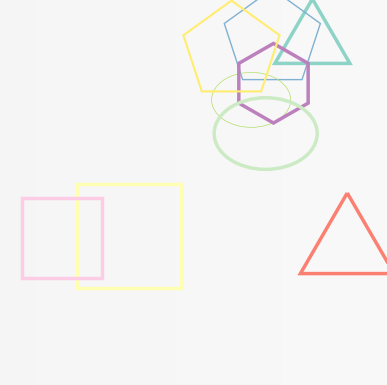[{"shape": "triangle", "thickness": 2.5, "radius": 0.56, "center": [0.806, 0.891]}, {"shape": "square", "thickness": 2.5, "radius": 0.67, "center": [0.333, 0.388]}, {"shape": "triangle", "thickness": 2.5, "radius": 0.7, "center": [0.896, 0.359]}, {"shape": "pentagon", "thickness": 1, "radius": 0.65, "center": [0.703, 0.899]}, {"shape": "oval", "thickness": 0.5, "radius": 0.51, "center": [0.648, 0.741]}, {"shape": "square", "thickness": 2.5, "radius": 0.52, "center": [0.16, 0.381]}, {"shape": "hexagon", "thickness": 2.5, "radius": 0.52, "center": [0.706, 0.784]}, {"shape": "oval", "thickness": 2.5, "radius": 0.66, "center": [0.686, 0.653]}, {"shape": "pentagon", "thickness": 1.5, "radius": 0.65, "center": [0.597, 0.868]}]